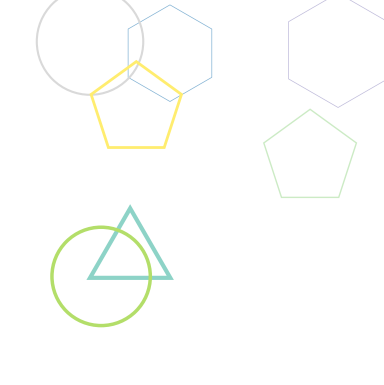[{"shape": "triangle", "thickness": 3, "radius": 0.6, "center": [0.338, 0.339]}, {"shape": "hexagon", "thickness": 0.5, "radius": 0.74, "center": [0.878, 0.869]}, {"shape": "hexagon", "thickness": 0.5, "radius": 0.63, "center": [0.441, 0.862]}, {"shape": "circle", "thickness": 2.5, "radius": 0.64, "center": [0.263, 0.282]}, {"shape": "circle", "thickness": 1.5, "radius": 0.69, "center": [0.234, 0.892]}, {"shape": "pentagon", "thickness": 1, "radius": 0.63, "center": [0.805, 0.59]}, {"shape": "pentagon", "thickness": 2, "radius": 0.62, "center": [0.354, 0.717]}]